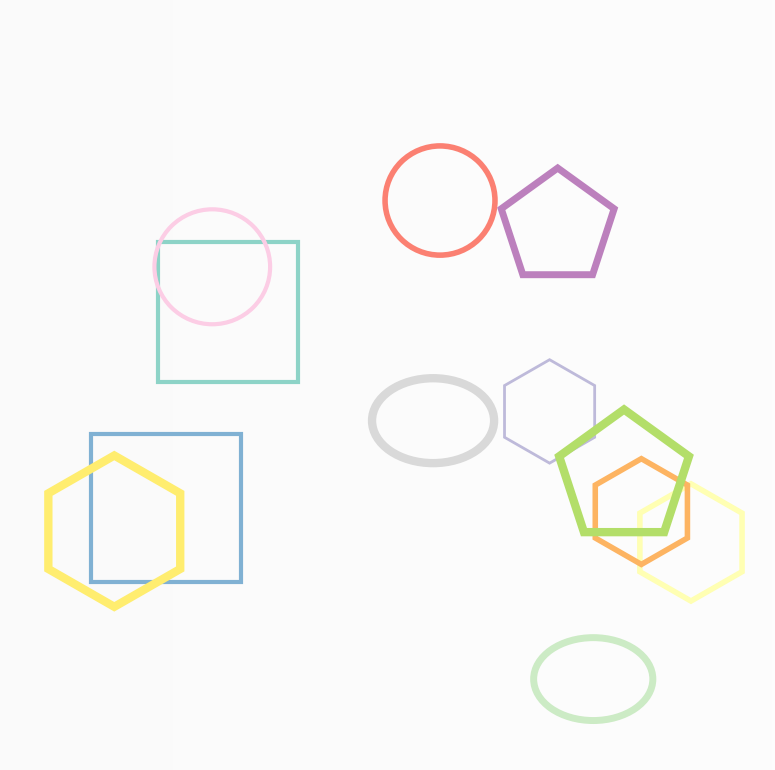[{"shape": "square", "thickness": 1.5, "radius": 0.45, "center": [0.294, 0.595]}, {"shape": "hexagon", "thickness": 2, "radius": 0.38, "center": [0.892, 0.296]}, {"shape": "hexagon", "thickness": 1, "radius": 0.34, "center": [0.709, 0.466]}, {"shape": "circle", "thickness": 2, "radius": 0.35, "center": [0.568, 0.74]}, {"shape": "square", "thickness": 1.5, "radius": 0.48, "center": [0.214, 0.34]}, {"shape": "hexagon", "thickness": 2, "radius": 0.34, "center": [0.828, 0.336]}, {"shape": "pentagon", "thickness": 3, "radius": 0.44, "center": [0.805, 0.38]}, {"shape": "circle", "thickness": 1.5, "radius": 0.37, "center": [0.274, 0.654]}, {"shape": "oval", "thickness": 3, "radius": 0.39, "center": [0.559, 0.454]}, {"shape": "pentagon", "thickness": 2.5, "radius": 0.38, "center": [0.72, 0.705]}, {"shape": "oval", "thickness": 2.5, "radius": 0.38, "center": [0.765, 0.118]}, {"shape": "hexagon", "thickness": 3, "radius": 0.49, "center": [0.147, 0.31]}]